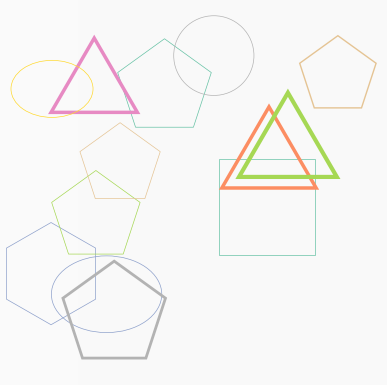[{"shape": "square", "thickness": 0.5, "radius": 0.62, "center": [0.689, 0.462]}, {"shape": "pentagon", "thickness": 0.5, "radius": 0.64, "center": [0.424, 0.772]}, {"shape": "triangle", "thickness": 2.5, "radius": 0.7, "center": [0.694, 0.582]}, {"shape": "oval", "thickness": 0.5, "radius": 0.71, "center": [0.275, 0.236]}, {"shape": "hexagon", "thickness": 0.5, "radius": 0.66, "center": [0.132, 0.289]}, {"shape": "triangle", "thickness": 2.5, "radius": 0.64, "center": [0.243, 0.772]}, {"shape": "triangle", "thickness": 3, "radius": 0.73, "center": [0.743, 0.613]}, {"shape": "pentagon", "thickness": 0.5, "radius": 0.6, "center": [0.247, 0.437]}, {"shape": "oval", "thickness": 0.5, "radius": 0.53, "center": [0.134, 0.769]}, {"shape": "pentagon", "thickness": 0.5, "radius": 0.54, "center": [0.31, 0.572]}, {"shape": "pentagon", "thickness": 1, "radius": 0.52, "center": [0.872, 0.804]}, {"shape": "circle", "thickness": 0.5, "radius": 0.52, "center": [0.552, 0.856]}, {"shape": "pentagon", "thickness": 2, "radius": 0.7, "center": [0.295, 0.182]}]